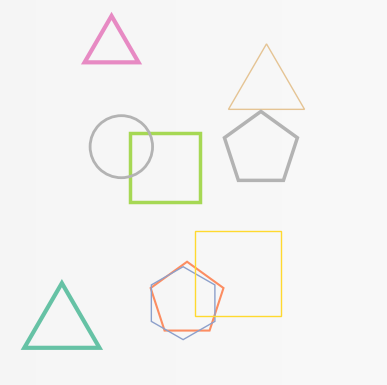[{"shape": "triangle", "thickness": 3, "radius": 0.56, "center": [0.16, 0.153]}, {"shape": "pentagon", "thickness": 1.5, "radius": 0.49, "center": [0.483, 0.221]}, {"shape": "hexagon", "thickness": 1, "radius": 0.47, "center": [0.473, 0.213]}, {"shape": "triangle", "thickness": 3, "radius": 0.4, "center": [0.288, 0.878]}, {"shape": "square", "thickness": 2.5, "radius": 0.45, "center": [0.426, 0.564]}, {"shape": "square", "thickness": 1, "radius": 0.55, "center": [0.614, 0.29]}, {"shape": "triangle", "thickness": 1, "radius": 0.57, "center": [0.688, 0.773]}, {"shape": "pentagon", "thickness": 2.5, "radius": 0.49, "center": [0.673, 0.612]}, {"shape": "circle", "thickness": 2, "radius": 0.4, "center": [0.313, 0.619]}]